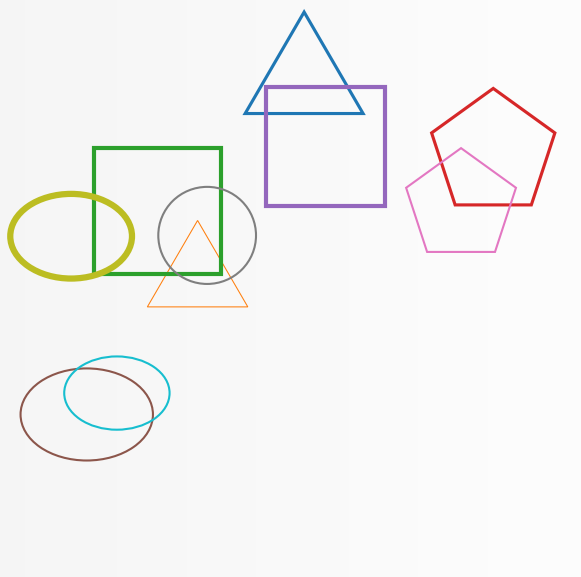[{"shape": "triangle", "thickness": 1.5, "radius": 0.59, "center": [0.523, 0.861]}, {"shape": "triangle", "thickness": 0.5, "radius": 0.5, "center": [0.34, 0.518]}, {"shape": "square", "thickness": 2, "radius": 0.54, "center": [0.271, 0.634]}, {"shape": "pentagon", "thickness": 1.5, "radius": 0.56, "center": [0.849, 0.735]}, {"shape": "square", "thickness": 2, "radius": 0.51, "center": [0.56, 0.745]}, {"shape": "oval", "thickness": 1, "radius": 0.57, "center": [0.149, 0.281]}, {"shape": "pentagon", "thickness": 1, "radius": 0.5, "center": [0.793, 0.643]}, {"shape": "circle", "thickness": 1, "radius": 0.42, "center": [0.356, 0.592]}, {"shape": "oval", "thickness": 3, "radius": 0.52, "center": [0.122, 0.59]}, {"shape": "oval", "thickness": 1, "radius": 0.45, "center": [0.201, 0.318]}]